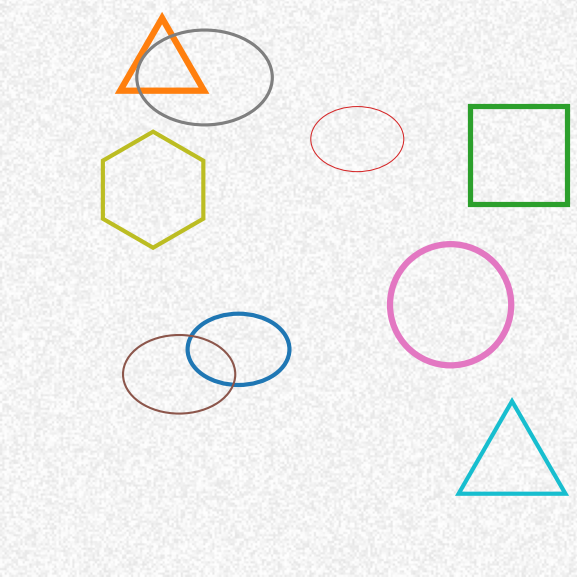[{"shape": "oval", "thickness": 2, "radius": 0.44, "center": [0.413, 0.394]}, {"shape": "triangle", "thickness": 3, "radius": 0.42, "center": [0.281, 0.884]}, {"shape": "square", "thickness": 2.5, "radius": 0.42, "center": [0.898, 0.73]}, {"shape": "oval", "thickness": 0.5, "radius": 0.4, "center": [0.619, 0.758]}, {"shape": "oval", "thickness": 1, "radius": 0.49, "center": [0.31, 0.351]}, {"shape": "circle", "thickness": 3, "radius": 0.52, "center": [0.78, 0.471]}, {"shape": "oval", "thickness": 1.5, "radius": 0.59, "center": [0.354, 0.865]}, {"shape": "hexagon", "thickness": 2, "radius": 0.5, "center": [0.265, 0.671]}, {"shape": "triangle", "thickness": 2, "radius": 0.53, "center": [0.887, 0.198]}]